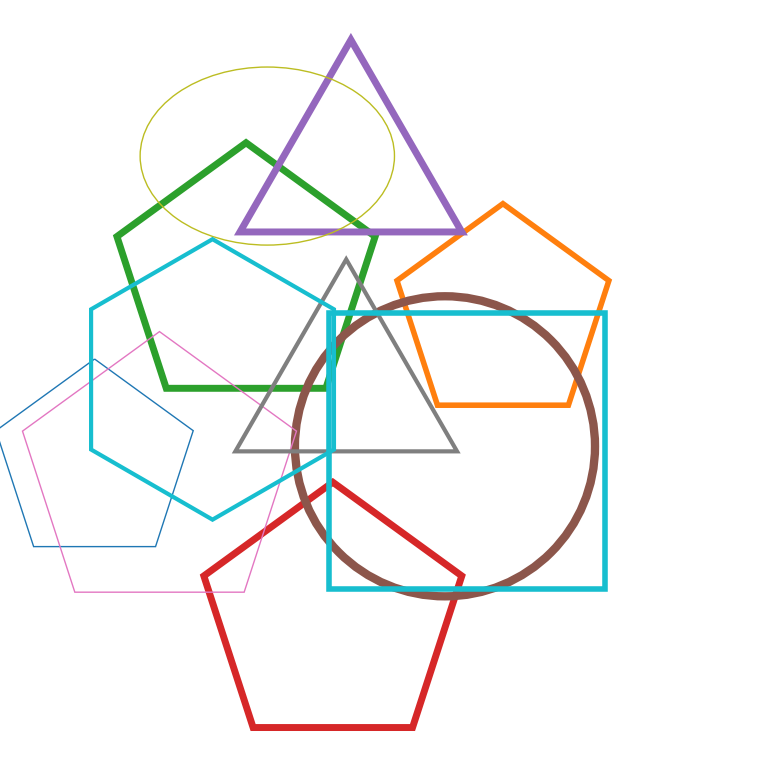[{"shape": "pentagon", "thickness": 0.5, "radius": 0.67, "center": [0.123, 0.399]}, {"shape": "pentagon", "thickness": 2, "radius": 0.72, "center": [0.653, 0.591]}, {"shape": "pentagon", "thickness": 2.5, "radius": 0.88, "center": [0.32, 0.638]}, {"shape": "pentagon", "thickness": 2.5, "radius": 0.88, "center": [0.432, 0.198]}, {"shape": "triangle", "thickness": 2.5, "radius": 0.83, "center": [0.456, 0.782]}, {"shape": "circle", "thickness": 3, "radius": 0.97, "center": [0.578, 0.42]}, {"shape": "pentagon", "thickness": 0.5, "radius": 0.94, "center": [0.207, 0.382]}, {"shape": "triangle", "thickness": 1.5, "radius": 0.83, "center": [0.45, 0.497]}, {"shape": "oval", "thickness": 0.5, "radius": 0.83, "center": [0.347, 0.797]}, {"shape": "hexagon", "thickness": 1.5, "radius": 0.91, "center": [0.276, 0.507]}, {"shape": "square", "thickness": 2, "radius": 0.9, "center": [0.607, 0.414]}]